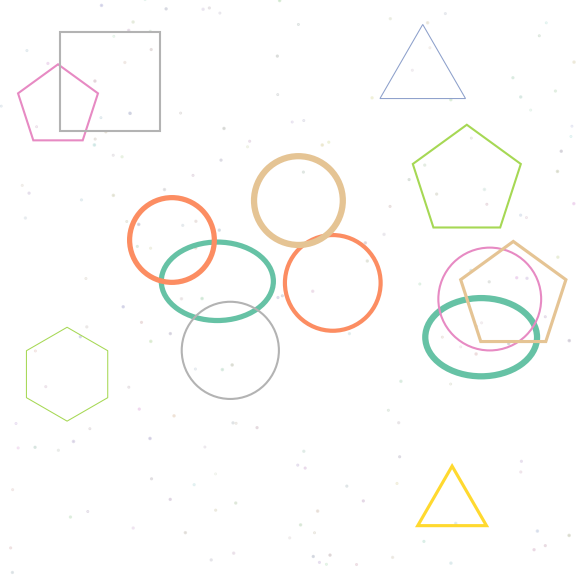[{"shape": "oval", "thickness": 2.5, "radius": 0.49, "center": [0.376, 0.512]}, {"shape": "oval", "thickness": 3, "radius": 0.48, "center": [0.833, 0.415]}, {"shape": "circle", "thickness": 2.5, "radius": 0.37, "center": [0.298, 0.584]}, {"shape": "circle", "thickness": 2, "radius": 0.41, "center": [0.576, 0.509]}, {"shape": "triangle", "thickness": 0.5, "radius": 0.43, "center": [0.732, 0.871]}, {"shape": "circle", "thickness": 1, "radius": 0.45, "center": [0.848, 0.481]}, {"shape": "pentagon", "thickness": 1, "radius": 0.36, "center": [0.1, 0.815]}, {"shape": "hexagon", "thickness": 0.5, "radius": 0.41, "center": [0.116, 0.351]}, {"shape": "pentagon", "thickness": 1, "radius": 0.49, "center": [0.808, 0.685]}, {"shape": "triangle", "thickness": 1.5, "radius": 0.34, "center": [0.783, 0.123]}, {"shape": "pentagon", "thickness": 1.5, "radius": 0.48, "center": [0.889, 0.485]}, {"shape": "circle", "thickness": 3, "radius": 0.38, "center": [0.517, 0.652]}, {"shape": "circle", "thickness": 1, "radius": 0.42, "center": [0.399, 0.392]}, {"shape": "square", "thickness": 1, "radius": 0.43, "center": [0.191, 0.858]}]